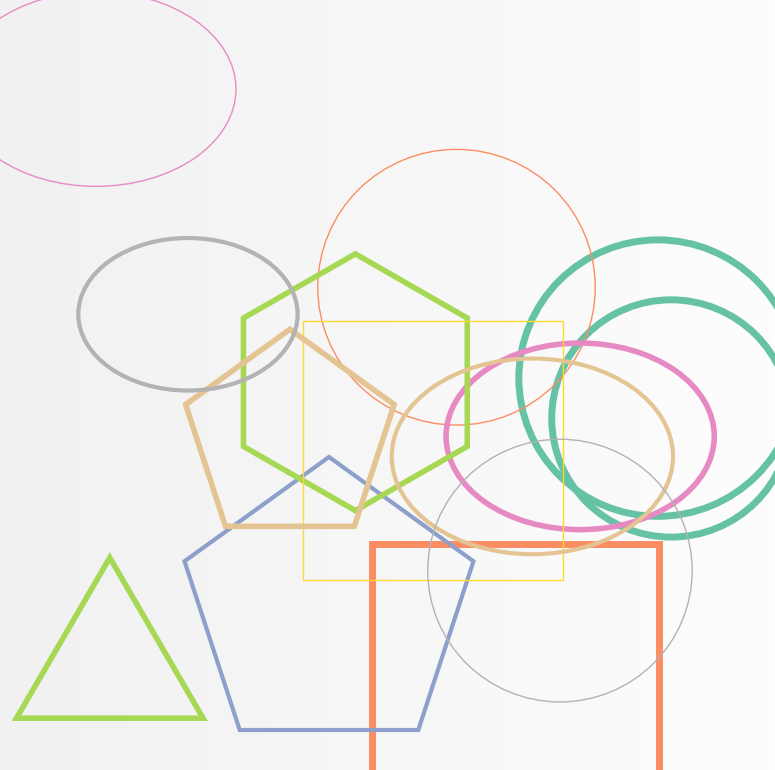[{"shape": "circle", "thickness": 2.5, "radius": 0.77, "center": [0.866, 0.457]}, {"shape": "circle", "thickness": 2.5, "radius": 0.9, "center": [0.849, 0.509]}, {"shape": "circle", "thickness": 0.5, "radius": 0.9, "center": [0.589, 0.627]}, {"shape": "square", "thickness": 2.5, "radius": 0.92, "center": [0.665, 0.108]}, {"shape": "pentagon", "thickness": 1.5, "radius": 0.98, "center": [0.425, 0.211]}, {"shape": "oval", "thickness": 0.5, "radius": 0.9, "center": [0.124, 0.884]}, {"shape": "oval", "thickness": 2, "radius": 0.87, "center": [0.749, 0.433]}, {"shape": "triangle", "thickness": 2, "radius": 0.69, "center": [0.142, 0.137]}, {"shape": "hexagon", "thickness": 2, "radius": 0.83, "center": [0.459, 0.504]}, {"shape": "square", "thickness": 0.5, "radius": 0.84, "center": [0.559, 0.415]}, {"shape": "oval", "thickness": 1.5, "radius": 0.91, "center": [0.687, 0.407]}, {"shape": "pentagon", "thickness": 2, "radius": 0.71, "center": [0.374, 0.431]}, {"shape": "circle", "thickness": 0.5, "radius": 0.85, "center": [0.723, 0.259]}, {"shape": "oval", "thickness": 1.5, "radius": 0.71, "center": [0.243, 0.592]}]